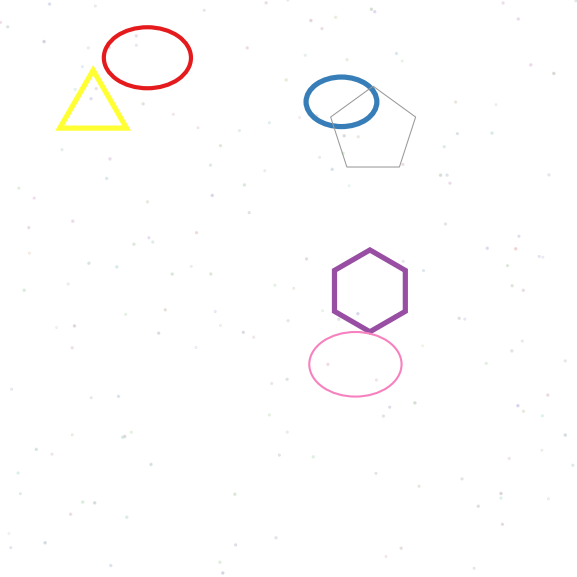[{"shape": "oval", "thickness": 2, "radius": 0.38, "center": [0.255, 0.899]}, {"shape": "oval", "thickness": 2.5, "radius": 0.31, "center": [0.591, 0.823]}, {"shape": "hexagon", "thickness": 2.5, "radius": 0.35, "center": [0.641, 0.495]}, {"shape": "triangle", "thickness": 2.5, "radius": 0.33, "center": [0.161, 0.811]}, {"shape": "oval", "thickness": 1, "radius": 0.4, "center": [0.615, 0.368]}, {"shape": "pentagon", "thickness": 0.5, "radius": 0.39, "center": [0.646, 0.773]}]